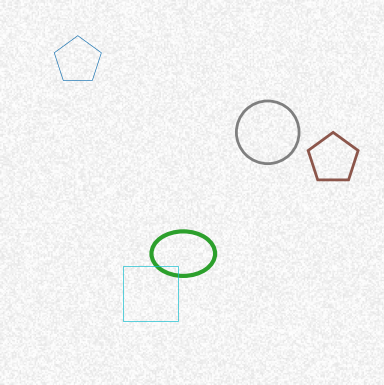[{"shape": "pentagon", "thickness": 0.5, "radius": 0.32, "center": [0.202, 0.843]}, {"shape": "oval", "thickness": 3, "radius": 0.41, "center": [0.476, 0.341]}, {"shape": "pentagon", "thickness": 2, "radius": 0.34, "center": [0.865, 0.588]}, {"shape": "circle", "thickness": 2, "radius": 0.41, "center": [0.695, 0.656]}, {"shape": "square", "thickness": 0.5, "radius": 0.36, "center": [0.391, 0.238]}]